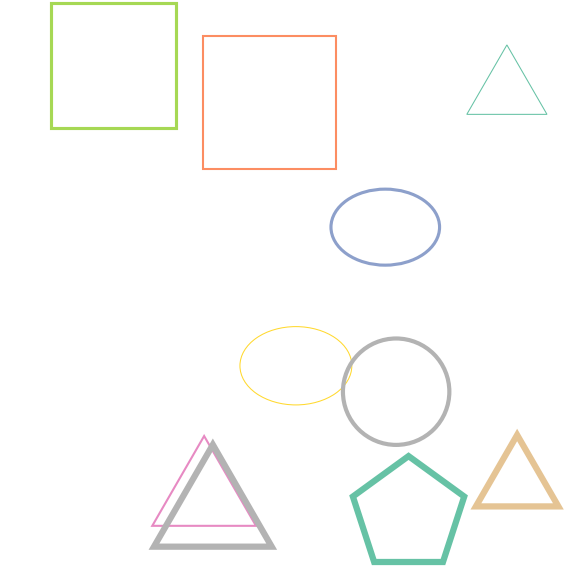[{"shape": "pentagon", "thickness": 3, "radius": 0.51, "center": [0.707, 0.108]}, {"shape": "triangle", "thickness": 0.5, "radius": 0.4, "center": [0.878, 0.841]}, {"shape": "square", "thickness": 1, "radius": 0.58, "center": [0.467, 0.821]}, {"shape": "oval", "thickness": 1.5, "radius": 0.47, "center": [0.667, 0.606]}, {"shape": "triangle", "thickness": 1, "radius": 0.52, "center": [0.353, 0.14]}, {"shape": "square", "thickness": 1.5, "radius": 0.54, "center": [0.196, 0.885]}, {"shape": "oval", "thickness": 0.5, "radius": 0.48, "center": [0.512, 0.366]}, {"shape": "triangle", "thickness": 3, "radius": 0.41, "center": [0.895, 0.163]}, {"shape": "triangle", "thickness": 3, "radius": 0.59, "center": [0.369, 0.111]}, {"shape": "circle", "thickness": 2, "radius": 0.46, "center": [0.686, 0.321]}]